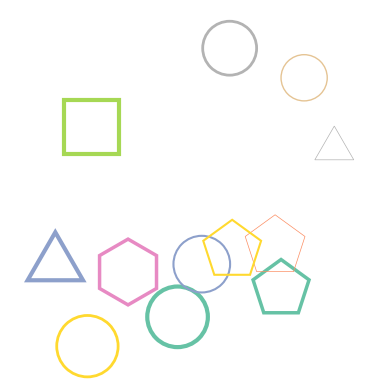[{"shape": "circle", "thickness": 3, "radius": 0.39, "center": [0.461, 0.177]}, {"shape": "pentagon", "thickness": 2.5, "radius": 0.38, "center": [0.73, 0.249]}, {"shape": "pentagon", "thickness": 0.5, "radius": 0.41, "center": [0.715, 0.361]}, {"shape": "circle", "thickness": 1.5, "radius": 0.37, "center": [0.524, 0.314]}, {"shape": "triangle", "thickness": 3, "radius": 0.42, "center": [0.144, 0.314]}, {"shape": "hexagon", "thickness": 2.5, "radius": 0.43, "center": [0.333, 0.294]}, {"shape": "square", "thickness": 3, "radius": 0.35, "center": [0.238, 0.671]}, {"shape": "pentagon", "thickness": 1.5, "radius": 0.39, "center": [0.603, 0.35]}, {"shape": "circle", "thickness": 2, "radius": 0.4, "center": [0.227, 0.101]}, {"shape": "circle", "thickness": 1, "radius": 0.3, "center": [0.79, 0.798]}, {"shape": "circle", "thickness": 2, "radius": 0.35, "center": [0.597, 0.875]}, {"shape": "triangle", "thickness": 0.5, "radius": 0.29, "center": [0.868, 0.614]}]